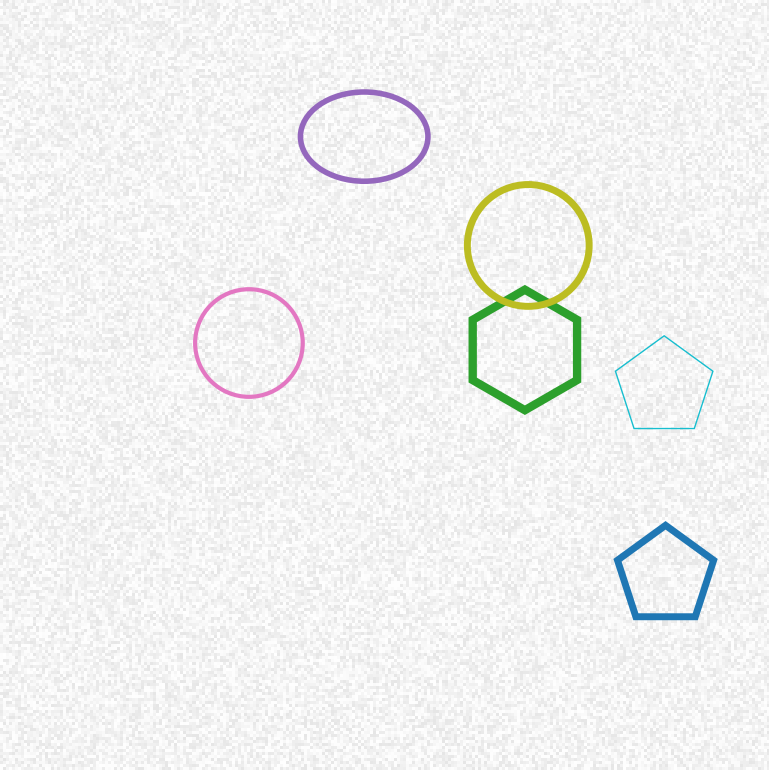[{"shape": "pentagon", "thickness": 2.5, "radius": 0.33, "center": [0.864, 0.252]}, {"shape": "hexagon", "thickness": 3, "radius": 0.39, "center": [0.682, 0.546]}, {"shape": "oval", "thickness": 2, "radius": 0.41, "center": [0.473, 0.823]}, {"shape": "circle", "thickness": 1.5, "radius": 0.35, "center": [0.323, 0.555]}, {"shape": "circle", "thickness": 2.5, "radius": 0.4, "center": [0.686, 0.681]}, {"shape": "pentagon", "thickness": 0.5, "radius": 0.33, "center": [0.863, 0.497]}]